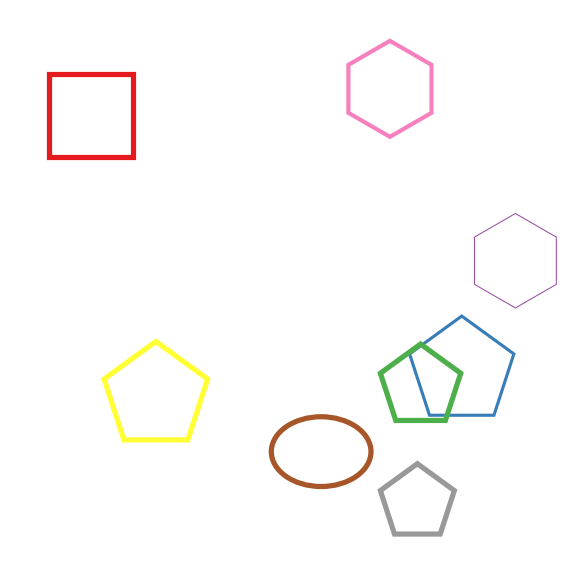[{"shape": "square", "thickness": 2.5, "radius": 0.36, "center": [0.157, 0.799]}, {"shape": "pentagon", "thickness": 1.5, "radius": 0.47, "center": [0.8, 0.357]}, {"shape": "pentagon", "thickness": 2.5, "radius": 0.37, "center": [0.728, 0.33]}, {"shape": "hexagon", "thickness": 0.5, "radius": 0.41, "center": [0.892, 0.548]}, {"shape": "pentagon", "thickness": 2.5, "radius": 0.47, "center": [0.27, 0.314]}, {"shape": "oval", "thickness": 2.5, "radius": 0.43, "center": [0.556, 0.217]}, {"shape": "hexagon", "thickness": 2, "radius": 0.42, "center": [0.675, 0.845]}, {"shape": "pentagon", "thickness": 2.5, "radius": 0.34, "center": [0.723, 0.129]}]